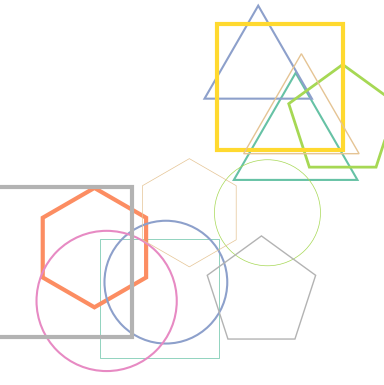[{"shape": "square", "thickness": 0.5, "radius": 0.77, "center": [0.414, 0.225]}, {"shape": "triangle", "thickness": 1.5, "radius": 0.93, "center": [0.768, 0.625]}, {"shape": "hexagon", "thickness": 3, "radius": 0.78, "center": [0.245, 0.357]}, {"shape": "circle", "thickness": 1.5, "radius": 0.8, "center": [0.431, 0.267]}, {"shape": "triangle", "thickness": 1.5, "radius": 0.81, "center": [0.671, 0.824]}, {"shape": "circle", "thickness": 1.5, "radius": 0.91, "center": [0.277, 0.218]}, {"shape": "circle", "thickness": 0.5, "radius": 0.69, "center": [0.695, 0.447]}, {"shape": "pentagon", "thickness": 2, "radius": 0.74, "center": [0.89, 0.685]}, {"shape": "square", "thickness": 3, "radius": 0.82, "center": [0.728, 0.774]}, {"shape": "triangle", "thickness": 1, "radius": 0.87, "center": [0.783, 0.687]}, {"shape": "hexagon", "thickness": 0.5, "radius": 0.7, "center": [0.492, 0.447]}, {"shape": "square", "thickness": 3, "radius": 0.97, "center": [0.149, 0.32]}, {"shape": "pentagon", "thickness": 1, "radius": 0.74, "center": [0.679, 0.239]}]